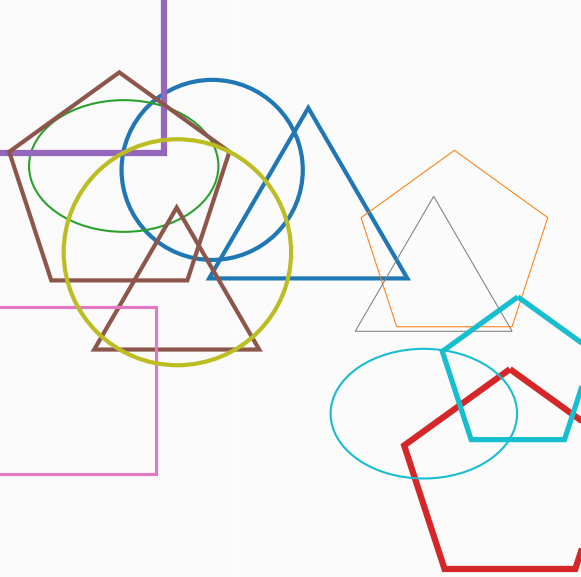[{"shape": "circle", "thickness": 2, "radius": 0.78, "center": [0.365, 0.705]}, {"shape": "triangle", "thickness": 2, "radius": 0.98, "center": [0.53, 0.615]}, {"shape": "pentagon", "thickness": 0.5, "radius": 0.84, "center": [0.782, 0.57]}, {"shape": "oval", "thickness": 1, "radius": 0.81, "center": [0.213, 0.712]}, {"shape": "pentagon", "thickness": 3, "radius": 0.96, "center": [0.877, 0.169]}, {"shape": "square", "thickness": 3, "radius": 0.82, "center": [0.118, 0.898]}, {"shape": "pentagon", "thickness": 2, "radius": 1.0, "center": [0.205, 0.675]}, {"shape": "triangle", "thickness": 2, "radius": 0.82, "center": [0.304, 0.476]}, {"shape": "square", "thickness": 1.5, "radius": 0.72, "center": [0.124, 0.323]}, {"shape": "triangle", "thickness": 0.5, "radius": 0.78, "center": [0.746, 0.503]}, {"shape": "circle", "thickness": 2, "radius": 0.98, "center": [0.305, 0.562]}, {"shape": "oval", "thickness": 1, "radius": 0.8, "center": [0.729, 0.283]}, {"shape": "pentagon", "thickness": 2.5, "radius": 0.68, "center": [0.891, 0.348]}]